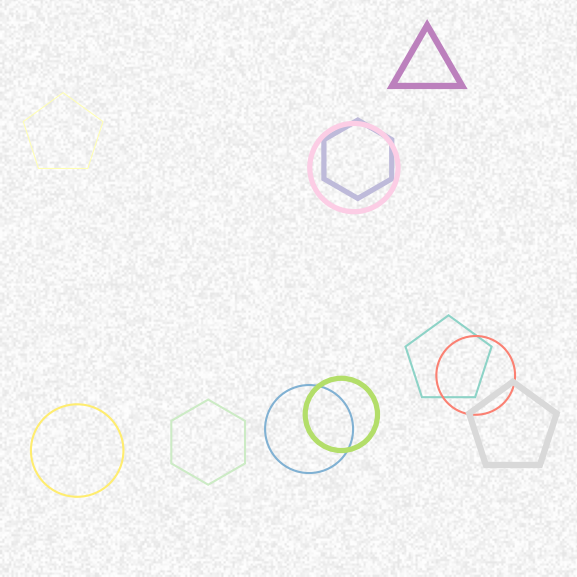[{"shape": "pentagon", "thickness": 1, "radius": 0.39, "center": [0.777, 0.375]}, {"shape": "pentagon", "thickness": 0.5, "radius": 0.36, "center": [0.109, 0.766]}, {"shape": "hexagon", "thickness": 2.5, "radius": 0.34, "center": [0.62, 0.723]}, {"shape": "circle", "thickness": 1, "radius": 0.34, "center": [0.824, 0.349]}, {"shape": "circle", "thickness": 1, "radius": 0.38, "center": [0.535, 0.256]}, {"shape": "circle", "thickness": 2.5, "radius": 0.31, "center": [0.591, 0.282]}, {"shape": "circle", "thickness": 2.5, "radius": 0.38, "center": [0.613, 0.709]}, {"shape": "pentagon", "thickness": 3, "radius": 0.4, "center": [0.888, 0.258]}, {"shape": "triangle", "thickness": 3, "radius": 0.35, "center": [0.74, 0.885]}, {"shape": "hexagon", "thickness": 1, "radius": 0.37, "center": [0.36, 0.234]}, {"shape": "circle", "thickness": 1, "radius": 0.4, "center": [0.134, 0.219]}]